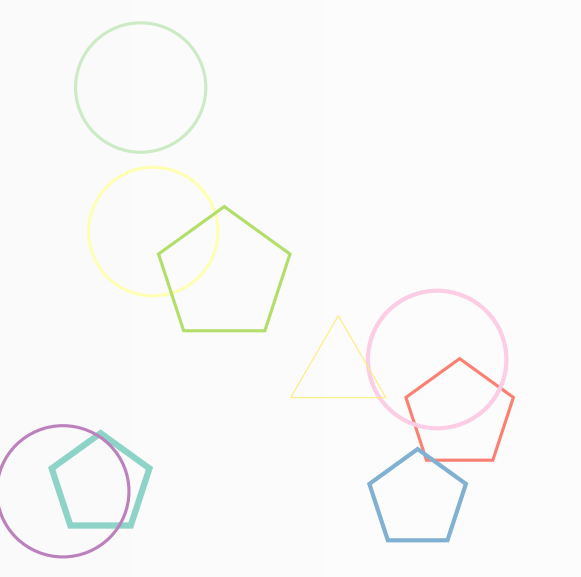[{"shape": "pentagon", "thickness": 3, "radius": 0.44, "center": [0.173, 0.161]}, {"shape": "circle", "thickness": 1.5, "radius": 0.56, "center": [0.264, 0.598]}, {"shape": "pentagon", "thickness": 1.5, "radius": 0.49, "center": [0.791, 0.281]}, {"shape": "pentagon", "thickness": 2, "radius": 0.44, "center": [0.719, 0.134]}, {"shape": "pentagon", "thickness": 1.5, "radius": 0.59, "center": [0.386, 0.523]}, {"shape": "circle", "thickness": 2, "radius": 0.6, "center": [0.752, 0.377]}, {"shape": "circle", "thickness": 1.5, "radius": 0.57, "center": [0.108, 0.148]}, {"shape": "circle", "thickness": 1.5, "radius": 0.56, "center": [0.242, 0.848]}, {"shape": "triangle", "thickness": 0.5, "radius": 0.47, "center": [0.582, 0.358]}]